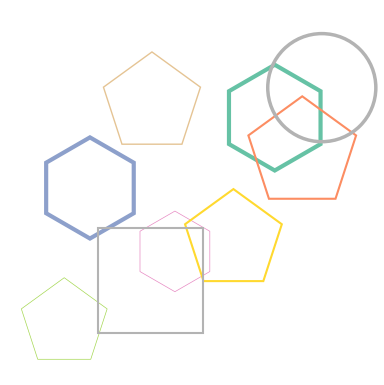[{"shape": "hexagon", "thickness": 3, "radius": 0.69, "center": [0.714, 0.694]}, {"shape": "pentagon", "thickness": 1.5, "radius": 0.74, "center": [0.785, 0.603]}, {"shape": "hexagon", "thickness": 3, "radius": 0.66, "center": [0.234, 0.512]}, {"shape": "hexagon", "thickness": 0.5, "radius": 0.52, "center": [0.454, 0.347]}, {"shape": "pentagon", "thickness": 0.5, "radius": 0.59, "center": [0.167, 0.162]}, {"shape": "pentagon", "thickness": 1.5, "radius": 0.66, "center": [0.606, 0.377]}, {"shape": "pentagon", "thickness": 1, "radius": 0.66, "center": [0.395, 0.733]}, {"shape": "square", "thickness": 1.5, "radius": 0.68, "center": [0.391, 0.27]}, {"shape": "circle", "thickness": 2.5, "radius": 0.7, "center": [0.836, 0.772]}]